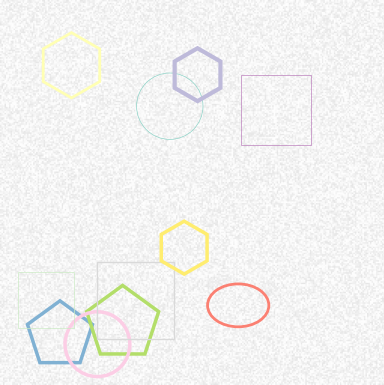[{"shape": "circle", "thickness": 0.5, "radius": 0.43, "center": [0.441, 0.724]}, {"shape": "hexagon", "thickness": 2, "radius": 0.42, "center": [0.186, 0.831]}, {"shape": "hexagon", "thickness": 3, "radius": 0.34, "center": [0.513, 0.806]}, {"shape": "oval", "thickness": 2, "radius": 0.4, "center": [0.619, 0.207]}, {"shape": "pentagon", "thickness": 2.5, "radius": 0.44, "center": [0.156, 0.13]}, {"shape": "pentagon", "thickness": 2.5, "radius": 0.49, "center": [0.319, 0.16]}, {"shape": "circle", "thickness": 2.5, "radius": 0.42, "center": [0.253, 0.106]}, {"shape": "square", "thickness": 1, "radius": 0.5, "center": [0.351, 0.22]}, {"shape": "square", "thickness": 0.5, "radius": 0.45, "center": [0.716, 0.715]}, {"shape": "square", "thickness": 0.5, "radius": 0.36, "center": [0.119, 0.221]}, {"shape": "hexagon", "thickness": 2.5, "radius": 0.34, "center": [0.478, 0.357]}]